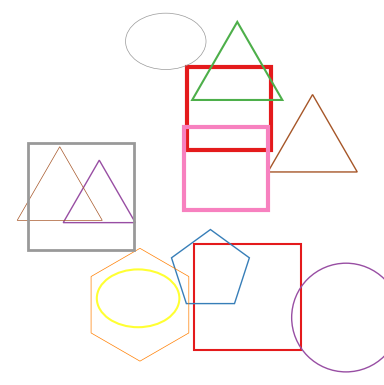[{"shape": "square", "thickness": 3, "radius": 0.54, "center": [0.595, 0.718]}, {"shape": "square", "thickness": 1.5, "radius": 0.69, "center": [0.643, 0.229]}, {"shape": "pentagon", "thickness": 1, "radius": 0.53, "center": [0.547, 0.297]}, {"shape": "triangle", "thickness": 1.5, "radius": 0.68, "center": [0.616, 0.808]}, {"shape": "triangle", "thickness": 1, "radius": 0.54, "center": [0.258, 0.476]}, {"shape": "circle", "thickness": 1, "radius": 0.71, "center": [0.899, 0.175]}, {"shape": "hexagon", "thickness": 0.5, "radius": 0.73, "center": [0.363, 0.208]}, {"shape": "oval", "thickness": 1.5, "radius": 0.54, "center": [0.359, 0.225]}, {"shape": "triangle", "thickness": 0.5, "radius": 0.64, "center": [0.155, 0.491]}, {"shape": "triangle", "thickness": 1, "radius": 0.67, "center": [0.812, 0.62]}, {"shape": "square", "thickness": 3, "radius": 0.54, "center": [0.587, 0.562]}, {"shape": "oval", "thickness": 0.5, "radius": 0.52, "center": [0.431, 0.893]}, {"shape": "square", "thickness": 2, "radius": 0.69, "center": [0.211, 0.49]}]